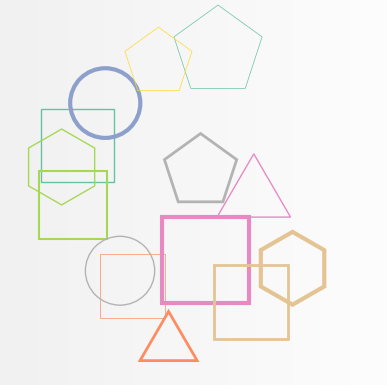[{"shape": "square", "thickness": 1, "radius": 0.48, "center": [0.2, 0.622]}, {"shape": "pentagon", "thickness": 0.5, "radius": 0.6, "center": [0.563, 0.867]}, {"shape": "triangle", "thickness": 2, "radius": 0.43, "center": [0.435, 0.106]}, {"shape": "square", "thickness": 0.5, "radius": 0.42, "center": [0.342, 0.257]}, {"shape": "circle", "thickness": 3, "radius": 0.45, "center": [0.272, 0.732]}, {"shape": "square", "thickness": 3, "radius": 0.56, "center": [0.531, 0.325]}, {"shape": "triangle", "thickness": 1, "radius": 0.55, "center": [0.655, 0.491]}, {"shape": "square", "thickness": 1.5, "radius": 0.44, "center": [0.188, 0.468]}, {"shape": "hexagon", "thickness": 1, "radius": 0.49, "center": [0.159, 0.566]}, {"shape": "pentagon", "thickness": 0.5, "radius": 0.45, "center": [0.409, 0.838]}, {"shape": "hexagon", "thickness": 3, "radius": 0.47, "center": [0.755, 0.303]}, {"shape": "square", "thickness": 2, "radius": 0.48, "center": [0.647, 0.216]}, {"shape": "circle", "thickness": 1, "radius": 0.45, "center": [0.31, 0.297]}, {"shape": "pentagon", "thickness": 2, "radius": 0.49, "center": [0.518, 0.555]}]